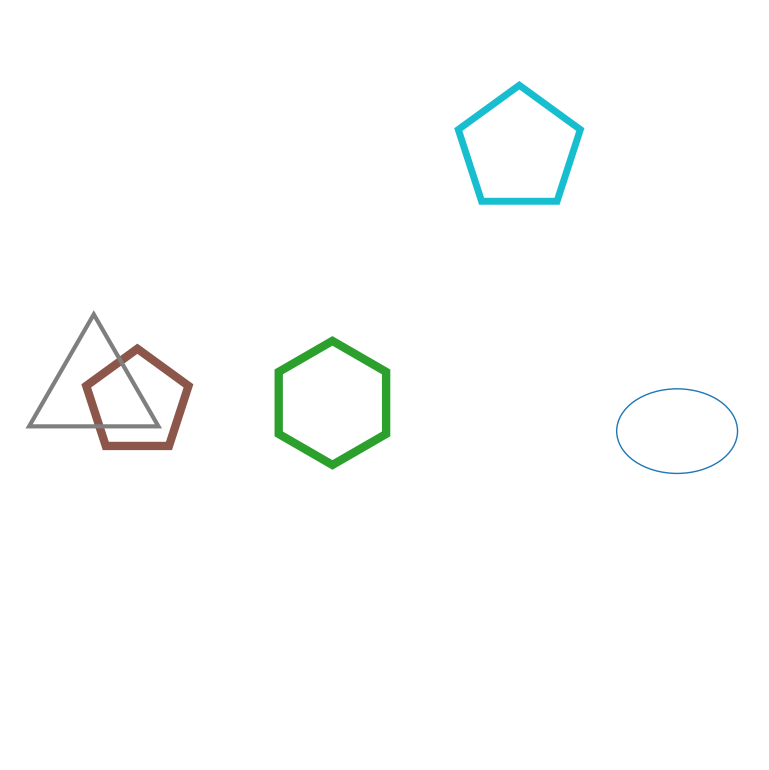[{"shape": "oval", "thickness": 0.5, "radius": 0.39, "center": [0.879, 0.44]}, {"shape": "hexagon", "thickness": 3, "radius": 0.4, "center": [0.432, 0.477]}, {"shape": "pentagon", "thickness": 3, "radius": 0.35, "center": [0.178, 0.477]}, {"shape": "triangle", "thickness": 1.5, "radius": 0.48, "center": [0.122, 0.495]}, {"shape": "pentagon", "thickness": 2.5, "radius": 0.42, "center": [0.674, 0.806]}]